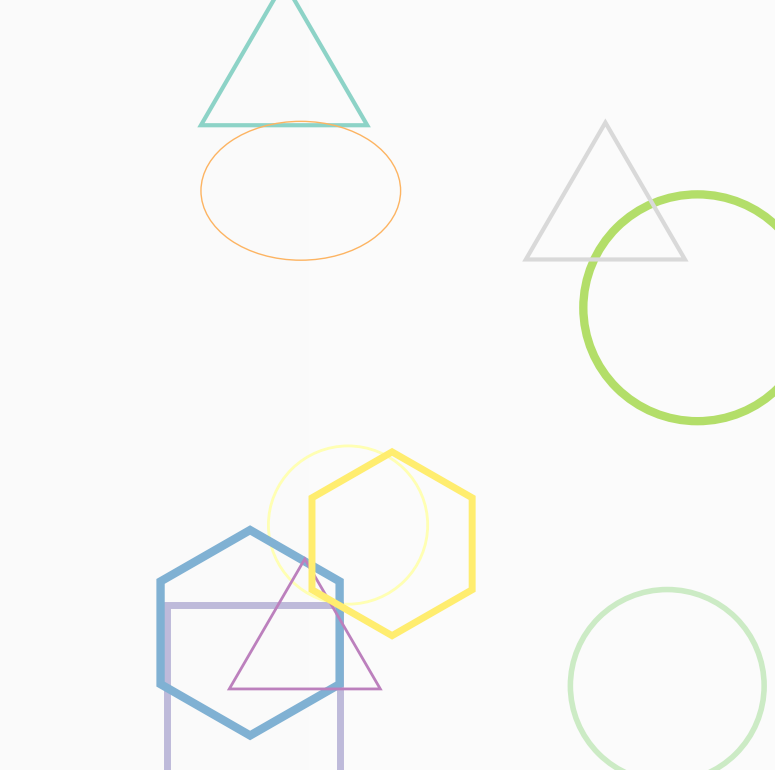[{"shape": "triangle", "thickness": 1.5, "radius": 0.62, "center": [0.367, 0.899]}, {"shape": "circle", "thickness": 1, "radius": 0.51, "center": [0.449, 0.318]}, {"shape": "square", "thickness": 2.5, "radius": 0.56, "center": [0.327, 0.103]}, {"shape": "hexagon", "thickness": 3, "radius": 0.67, "center": [0.323, 0.178]}, {"shape": "oval", "thickness": 0.5, "radius": 0.64, "center": [0.388, 0.752]}, {"shape": "circle", "thickness": 3, "radius": 0.74, "center": [0.9, 0.6]}, {"shape": "triangle", "thickness": 1.5, "radius": 0.59, "center": [0.781, 0.722]}, {"shape": "triangle", "thickness": 1, "radius": 0.56, "center": [0.393, 0.162]}, {"shape": "circle", "thickness": 2, "radius": 0.63, "center": [0.861, 0.109]}, {"shape": "hexagon", "thickness": 2.5, "radius": 0.6, "center": [0.506, 0.294]}]